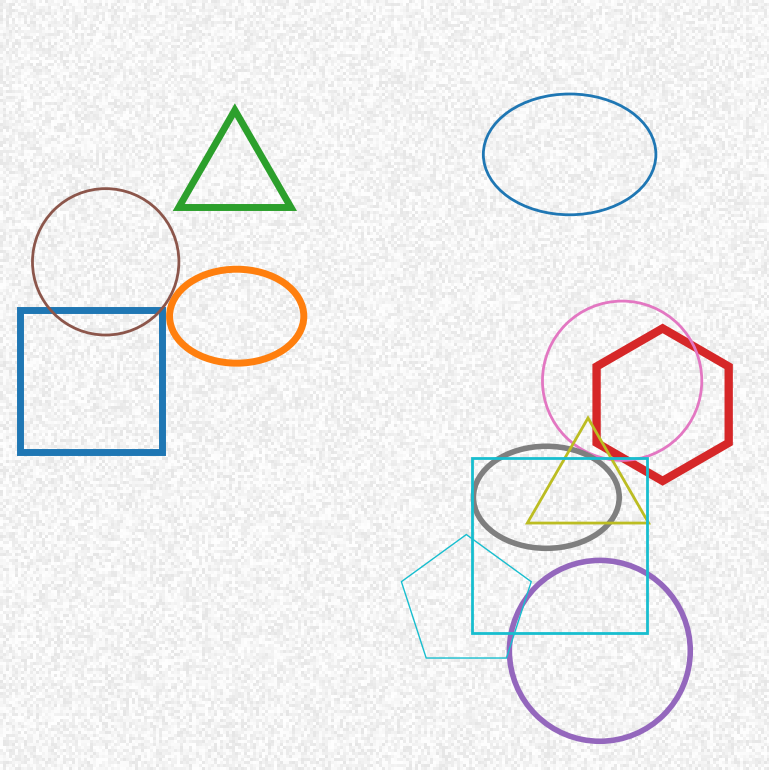[{"shape": "square", "thickness": 2.5, "radius": 0.46, "center": [0.118, 0.505]}, {"shape": "oval", "thickness": 1, "radius": 0.56, "center": [0.74, 0.799]}, {"shape": "oval", "thickness": 2.5, "radius": 0.44, "center": [0.307, 0.589]}, {"shape": "triangle", "thickness": 2.5, "radius": 0.42, "center": [0.305, 0.773]}, {"shape": "hexagon", "thickness": 3, "radius": 0.5, "center": [0.861, 0.474]}, {"shape": "circle", "thickness": 2, "radius": 0.59, "center": [0.779, 0.155]}, {"shape": "circle", "thickness": 1, "radius": 0.48, "center": [0.137, 0.66]}, {"shape": "circle", "thickness": 1, "radius": 0.52, "center": [0.808, 0.506]}, {"shape": "oval", "thickness": 2, "radius": 0.47, "center": [0.71, 0.354]}, {"shape": "triangle", "thickness": 1, "radius": 0.45, "center": [0.764, 0.366]}, {"shape": "pentagon", "thickness": 0.5, "radius": 0.44, "center": [0.606, 0.217]}, {"shape": "square", "thickness": 1, "radius": 0.57, "center": [0.727, 0.292]}]